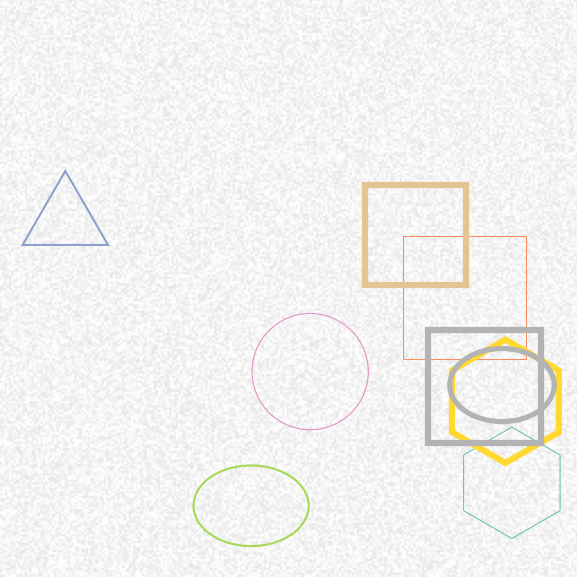[{"shape": "hexagon", "thickness": 0.5, "radius": 0.48, "center": [0.886, 0.163]}, {"shape": "square", "thickness": 0.5, "radius": 0.53, "center": [0.804, 0.484]}, {"shape": "triangle", "thickness": 1, "radius": 0.43, "center": [0.113, 0.618]}, {"shape": "circle", "thickness": 0.5, "radius": 0.5, "center": [0.537, 0.356]}, {"shape": "oval", "thickness": 1, "radius": 0.5, "center": [0.435, 0.123]}, {"shape": "hexagon", "thickness": 3, "radius": 0.53, "center": [0.875, 0.304]}, {"shape": "square", "thickness": 3, "radius": 0.44, "center": [0.72, 0.592]}, {"shape": "oval", "thickness": 2.5, "radius": 0.45, "center": [0.869, 0.332]}, {"shape": "square", "thickness": 3, "radius": 0.49, "center": [0.839, 0.33]}]